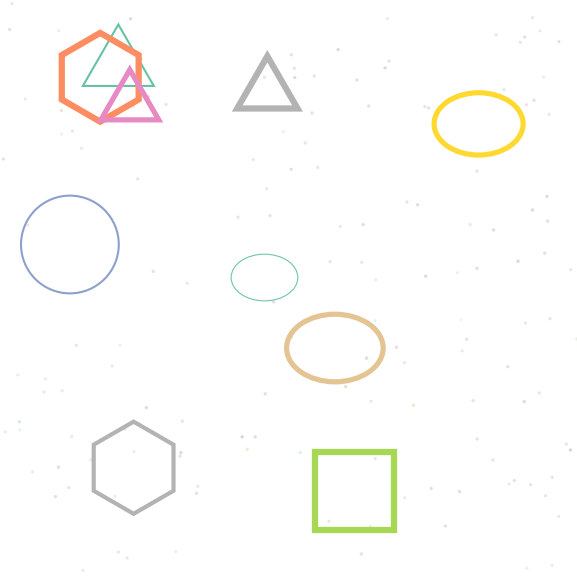[{"shape": "oval", "thickness": 0.5, "radius": 0.29, "center": [0.458, 0.519]}, {"shape": "triangle", "thickness": 1, "radius": 0.35, "center": [0.205, 0.886]}, {"shape": "hexagon", "thickness": 3, "radius": 0.38, "center": [0.174, 0.865]}, {"shape": "circle", "thickness": 1, "radius": 0.42, "center": [0.121, 0.576]}, {"shape": "triangle", "thickness": 2.5, "radius": 0.29, "center": [0.225, 0.821]}, {"shape": "square", "thickness": 3, "radius": 0.34, "center": [0.614, 0.149]}, {"shape": "oval", "thickness": 2.5, "radius": 0.39, "center": [0.829, 0.785]}, {"shape": "oval", "thickness": 2.5, "radius": 0.42, "center": [0.58, 0.397]}, {"shape": "triangle", "thickness": 3, "radius": 0.3, "center": [0.463, 0.841]}, {"shape": "hexagon", "thickness": 2, "radius": 0.4, "center": [0.231, 0.189]}]